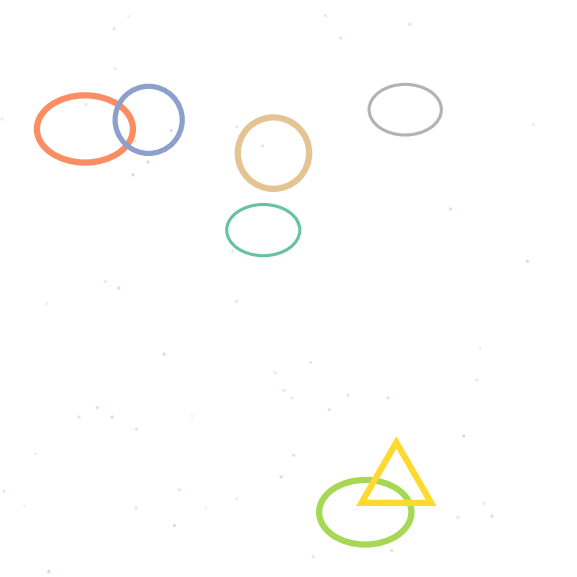[{"shape": "oval", "thickness": 1.5, "radius": 0.32, "center": [0.456, 0.601]}, {"shape": "oval", "thickness": 3, "radius": 0.42, "center": [0.147, 0.776]}, {"shape": "circle", "thickness": 2.5, "radius": 0.29, "center": [0.257, 0.792]}, {"shape": "oval", "thickness": 3, "radius": 0.4, "center": [0.632, 0.112]}, {"shape": "triangle", "thickness": 3, "radius": 0.35, "center": [0.686, 0.163]}, {"shape": "circle", "thickness": 3, "radius": 0.31, "center": [0.474, 0.734]}, {"shape": "oval", "thickness": 1.5, "radius": 0.31, "center": [0.702, 0.809]}]